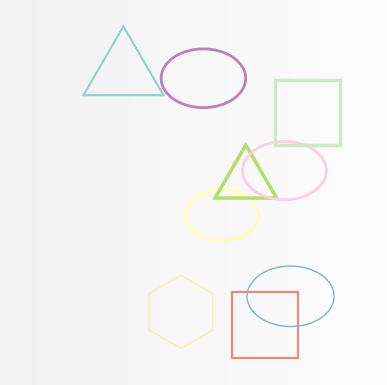[{"shape": "triangle", "thickness": 1.5, "radius": 0.6, "center": [0.319, 0.812]}, {"shape": "oval", "thickness": 2, "radius": 0.47, "center": [0.573, 0.441]}, {"shape": "square", "thickness": 1.5, "radius": 0.43, "center": [0.683, 0.157]}, {"shape": "oval", "thickness": 1, "radius": 0.56, "center": [0.75, 0.23]}, {"shape": "triangle", "thickness": 2.5, "radius": 0.46, "center": [0.634, 0.532]}, {"shape": "oval", "thickness": 2, "radius": 0.54, "center": [0.734, 0.557]}, {"shape": "oval", "thickness": 2, "radius": 0.55, "center": [0.525, 0.797]}, {"shape": "square", "thickness": 2.5, "radius": 0.42, "center": [0.793, 0.707]}, {"shape": "hexagon", "thickness": 0.5, "radius": 0.47, "center": [0.467, 0.19]}]